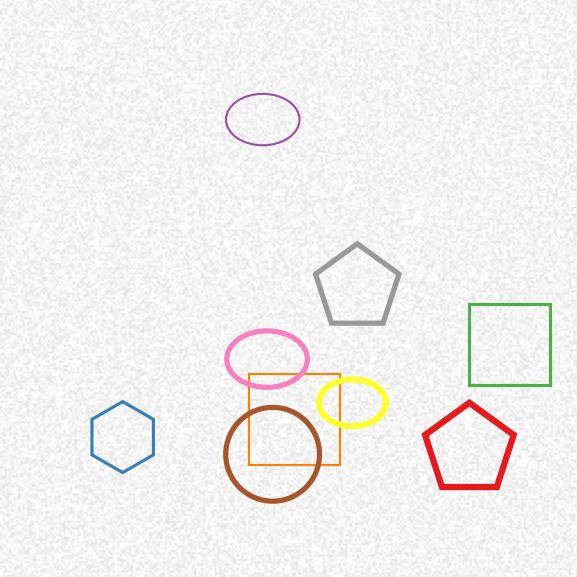[{"shape": "pentagon", "thickness": 3, "radius": 0.4, "center": [0.813, 0.221]}, {"shape": "hexagon", "thickness": 1.5, "radius": 0.31, "center": [0.212, 0.242]}, {"shape": "square", "thickness": 1.5, "radius": 0.35, "center": [0.883, 0.402]}, {"shape": "oval", "thickness": 1, "radius": 0.32, "center": [0.455, 0.792]}, {"shape": "square", "thickness": 1, "radius": 0.39, "center": [0.511, 0.272]}, {"shape": "oval", "thickness": 3, "radius": 0.29, "center": [0.61, 0.302]}, {"shape": "circle", "thickness": 2.5, "radius": 0.41, "center": [0.472, 0.213]}, {"shape": "oval", "thickness": 2.5, "radius": 0.35, "center": [0.462, 0.377]}, {"shape": "pentagon", "thickness": 2.5, "radius": 0.38, "center": [0.619, 0.501]}]